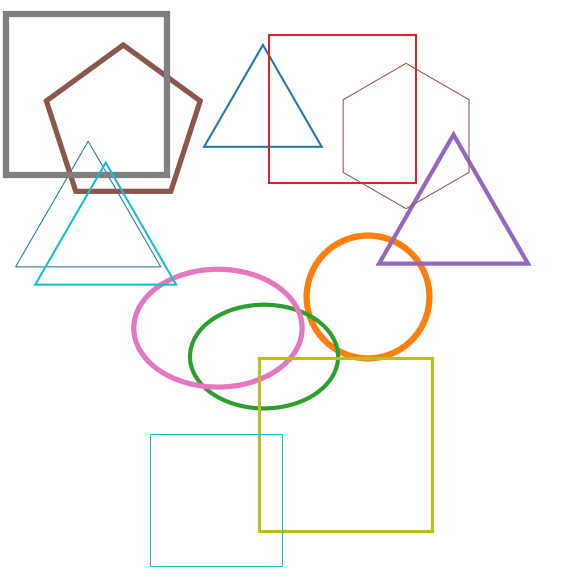[{"shape": "triangle", "thickness": 1, "radius": 0.59, "center": [0.455, 0.804]}, {"shape": "triangle", "thickness": 0.5, "radius": 0.73, "center": [0.153, 0.61]}, {"shape": "circle", "thickness": 3, "radius": 0.53, "center": [0.637, 0.485]}, {"shape": "oval", "thickness": 2, "radius": 0.64, "center": [0.457, 0.382]}, {"shape": "square", "thickness": 1, "radius": 0.64, "center": [0.593, 0.811]}, {"shape": "triangle", "thickness": 2, "radius": 0.74, "center": [0.785, 0.617]}, {"shape": "hexagon", "thickness": 0.5, "radius": 0.63, "center": [0.703, 0.764]}, {"shape": "pentagon", "thickness": 2.5, "radius": 0.7, "center": [0.213, 0.781]}, {"shape": "oval", "thickness": 2.5, "radius": 0.73, "center": [0.377, 0.431]}, {"shape": "square", "thickness": 3, "radius": 0.7, "center": [0.15, 0.836]}, {"shape": "square", "thickness": 1.5, "radius": 0.75, "center": [0.598, 0.229]}, {"shape": "triangle", "thickness": 1, "radius": 0.7, "center": [0.183, 0.577]}, {"shape": "square", "thickness": 0.5, "radius": 0.57, "center": [0.374, 0.133]}]